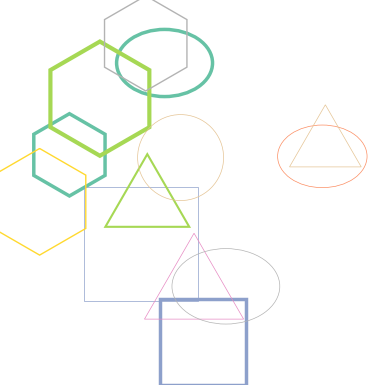[{"shape": "oval", "thickness": 2.5, "radius": 0.62, "center": [0.427, 0.836]}, {"shape": "hexagon", "thickness": 2.5, "radius": 0.53, "center": [0.18, 0.598]}, {"shape": "oval", "thickness": 0.5, "radius": 0.58, "center": [0.837, 0.594]}, {"shape": "square", "thickness": 2.5, "radius": 0.56, "center": [0.528, 0.111]}, {"shape": "square", "thickness": 0.5, "radius": 0.74, "center": [0.367, 0.366]}, {"shape": "triangle", "thickness": 0.5, "radius": 0.74, "center": [0.504, 0.245]}, {"shape": "hexagon", "thickness": 3, "radius": 0.74, "center": [0.259, 0.744]}, {"shape": "triangle", "thickness": 1.5, "radius": 0.63, "center": [0.383, 0.474]}, {"shape": "hexagon", "thickness": 1, "radius": 0.69, "center": [0.103, 0.476]}, {"shape": "triangle", "thickness": 0.5, "radius": 0.54, "center": [0.845, 0.62]}, {"shape": "circle", "thickness": 0.5, "radius": 0.56, "center": [0.469, 0.591]}, {"shape": "hexagon", "thickness": 1, "radius": 0.62, "center": [0.379, 0.887]}, {"shape": "oval", "thickness": 0.5, "radius": 0.7, "center": [0.587, 0.256]}]